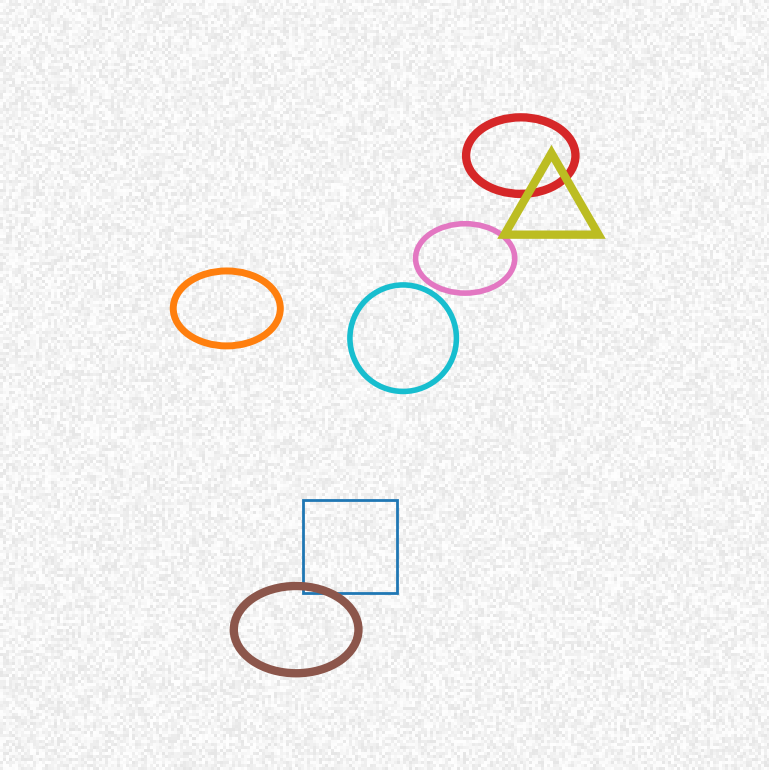[{"shape": "square", "thickness": 1, "radius": 0.3, "center": [0.454, 0.29]}, {"shape": "oval", "thickness": 2.5, "radius": 0.35, "center": [0.295, 0.599]}, {"shape": "oval", "thickness": 3, "radius": 0.36, "center": [0.676, 0.798]}, {"shape": "oval", "thickness": 3, "radius": 0.4, "center": [0.385, 0.182]}, {"shape": "oval", "thickness": 2, "radius": 0.32, "center": [0.604, 0.664]}, {"shape": "triangle", "thickness": 3, "radius": 0.35, "center": [0.716, 0.731]}, {"shape": "circle", "thickness": 2, "radius": 0.35, "center": [0.524, 0.561]}]